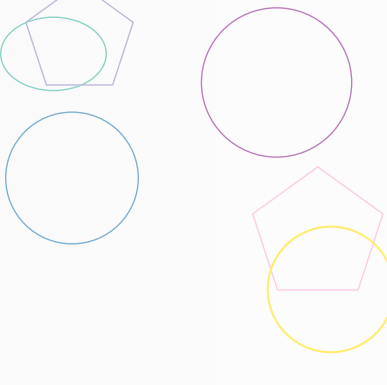[{"shape": "oval", "thickness": 1, "radius": 0.68, "center": [0.138, 0.86]}, {"shape": "pentagon", "thickness": 1, "radius": 0.73, "center": [0.205, 0.897]}, {"shape": "circle", "thickness": 1, "radius": 0.86, "center": [0.186, 0.538]}, {"shape": "pentagon", "thickness": 1, "radius": 0.88, "center": [0.82, 0.39]}, {"shape": "circle", "thickness": 1, "radius": 0.97, "center": [0.714, 0.786]}, {"shape": "circle", "thickness": 1.5, "radius": 0.82, "center": [0.854, 0.248]}]